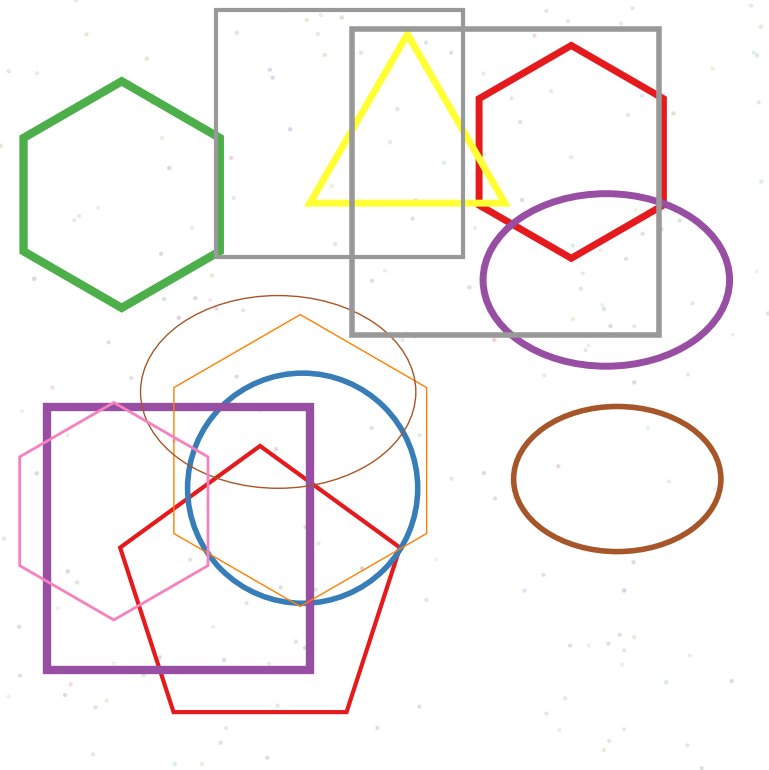[{"shape": "hexagon", "thickness": 2.5, "radius": 0.69, "center": [0.742, 0.803]}, {"shape": "pentagon", "thickness": 1.5, "radius": 0.96, "center": [0.338, 0.23]}, {"shape": "circle", "thickness": 2, "radius": 0.75, "center": [0.393, 0.366]}, {"shape": "hexagon", "thickness": 3, "radius": 0.74, "center": [0.158, 0.747]}, {"shape": "oval", "thickness": 2.5, "radius": 0.8, "center": [0.787, 0.636]}, {"shape": "square", "thickness": 3, "radius": 0.85, "center": [0.232, 0.301]}, {"shape": "hexagon", "thickness": 0.5, "radius": 0.95, "center": [0.39, 0.402]}, {"shape": "triangle", "thickness": 2.5, "radius": 0.73, "center": [0.529, 0.809]}, {"shape": "oval", "thickness": 2, "radius": 0.67, "center": [0.802, 0.378]}, {"shape": "oval", "thickness": 0.5, "radius": 0.89, "center": [0.361, 0.491]}, {"shape": "hexagon", "thickness": 1, "radius": 0.71, "center": [0.148, 0.336]}, {"shape": "square", "thickness": 2, "radius": 1.0, "center": [0.656, 0.764]}, {"shape": "square", "thickness": 1.5, "radius": 0.8, "center": [0.441, 0.827]}]